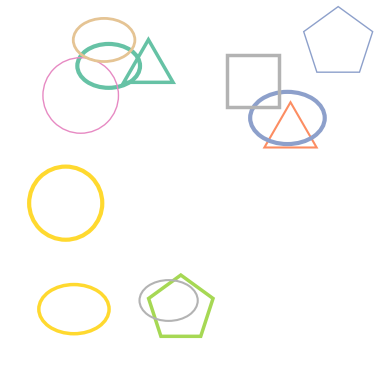[{"shape": "oval", "thickness": 3, "radius": 0.41, "center": [0.282, 0.829]}, {"shape": "triangle", "thickness": 2.5, "radius": 0.37, "center": [0.385, 0.823]}, {"shape": "triangle", "thickness": 1.5, "radius": 0.39, "center": [0.755, 0.656]}, {"shape": "pentagon", "thickness": 1, "radius": 0.47, "center": [0.878, 0.889]}, {"shape": "oval", "thickness": 3, "radius": 0.48, "center": [0.747, 0.694]}, {"shape": "circle", "thickness": 1, "radius": 0.49, "center": [0.21, 0.752]}, {"shape": "pentagon", "thickness": 2.5, "radius": 0.44, "center": [0.47, 0.198]}, {"shape": "circle", "thickness": 3, "radius": 0.47, "center": [0.171, 0.472]}, {"shape": "oval", "thickness": 2.5, "radius": 0.46, "center": [0.192, 0.197]}, {"shape": "oval", "thickness": 2, "radius": 0.4, "center": [0.27, 0.896]}, {"shape": "square", "thickness": 2.5, "radius": 0.34, "center": [0.657, 0.789]}, {"shape": "oval", "thickness": 1.5, "radius": 0.38, "center": [0.438, 0.219]}]